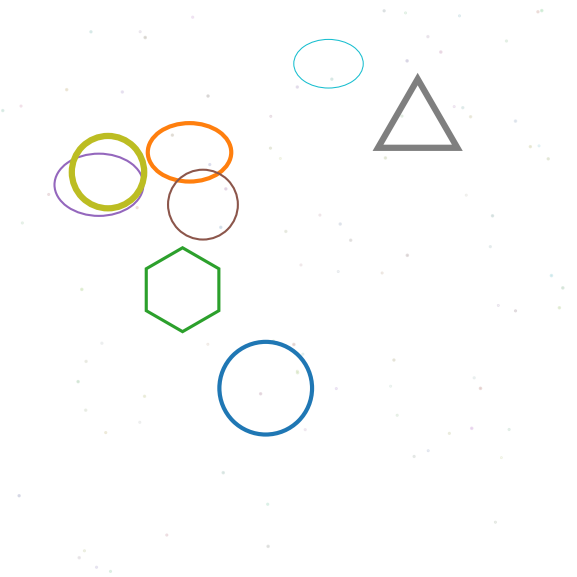[{"shape": "circle", "thickness": 2, "radius": 0.4, "center": [0.46, 0.327]}, {"shape": "oval", "thickness": 2, "radius": 0.36, "center": [0.328, 0.735]}, {"shape": "hexagon", "thickness": 1.5, "radius": 0.36, "center": [0.316, 0.497]}, {"shape": "oval", "thickness": 1, "radius": 0.38, "center": [0.171, 0.679]}, {"shape": "circle", "thickness": 1, "radius": 0.3, "center": [0.351, 0.645]}, {"shape": "triangle", "thickness": 3, "radius": 0.4, "center": [0.723, 0.783]}, {"shape": "circle", "thickness": 3, "radius": 0.31, "center": [0.187, 0.701]}, {"shape": "oval", "thickness": 0.5, "radius": 0.3, "center": [0.569, 0.889]}]